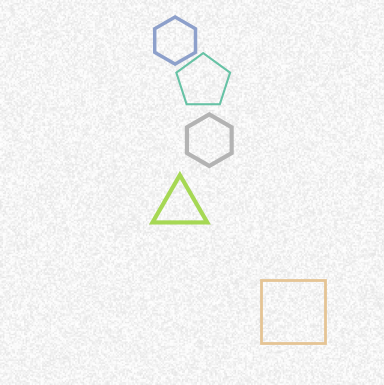[{"shape": "pentagon", "thickness": 1.5, "radius": 0.37, "center": [0.528, 0.789]}, {"shape": "hexagon", "thickness": 2.5, "radius": 0.31, "center": [0.455, 0.895]}, {"shape": "triangle", "thickness": 3, "radius": 0.41, "center": [0.467, 0.463]}, {"shape": "square", "thickness": 2, "radius": 0.41, "center": [0.761, 0.19]}, {"shape": "hexagon", "thickness": 3, "radius": 0.34, "center": [0.544, 0.636]}]